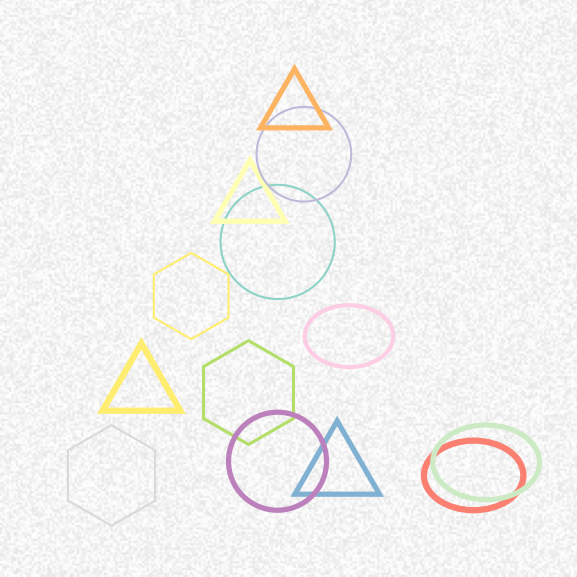[{"shape": "circle", "thickness": 1, "radius": 0.49, "center": [0.481, 0.58]}, {"shape": "triangle", "thickness": 2.5, "radius": 0.35, "center": [0.433, 0.651]}, {"shape": "circle", "thickness": 1, "radius": 0.41, "center": [0.526, 0.732]}, {"shape": "oval", "thickness": 3, "radius": 0.43, "center": [0.82, 0.176]}, {"shape": "triangle", "thickness": 2.5, "radius": 0.42, "center": [0.584, 0.186]}, {"shape": "triangle", "thickness": 2.5, "radius": 0.34, "center": [0.51, 0.812]}, {"shape": "hexagon", "thickness": 1.5, "radius": 0.45, "center": [0.43, 0.319]}, {"shape": "oval", "thickness": 2, "radius": 0.38, "center": [0.604, 0.417]}, {"shape": "hexagon", "thickness": 1, "radius": 0.44, "center": [0.193, 0.176]}, {"shape": "circle", "thickness": 2.5, "radius": 0.42, "center": [0.481, 0.2]}, {"shape": "oval", "thickness": 2.5, "radius": 0.46, "center": [0.842, 0.199]}, {"shape": "triangle", "thickness": 3, "radius": 0.39, "center": [0.245, 0.327]}, {"shape": "hexagon", "thickness": 1, "radius": 0.37, "center": [0.331, 0.487]}]